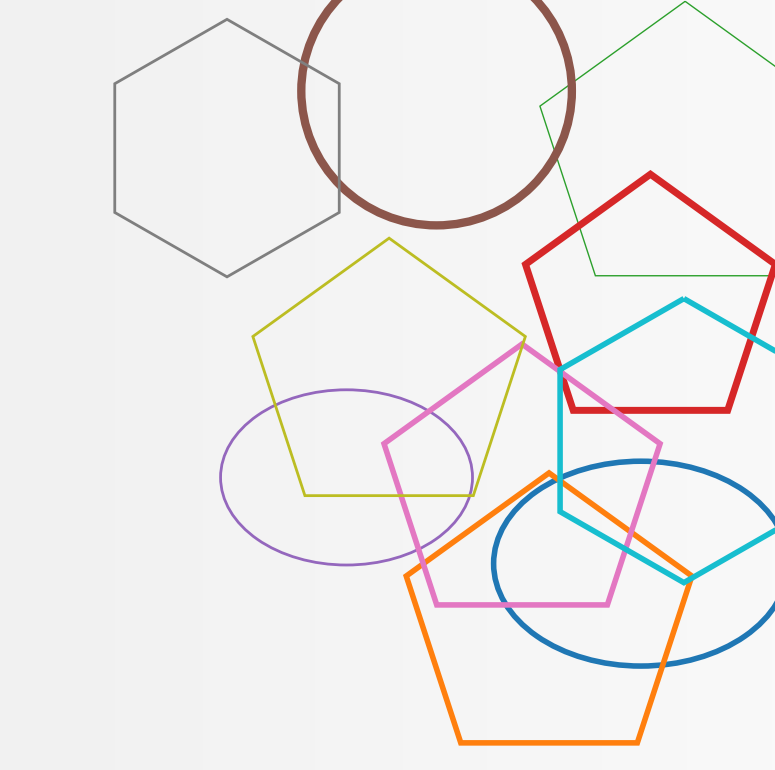[{"shape": "oval", "thickness": 2, "radius": 0.95, "center": [0.827, 0.268]}, {"shape": "pentagon", "thickness": 2, "radius": 0.97, "center": [0.708, 0.192]}, {"shape": "pentagon", "thickness": 0.5, "radius": 0.99, "center": [0.884, 0.801]}, {"shape": "pentagon", "thickness": 2.5, "radius": 0.85, "center": [0.839, 0.604]}, {"shape": "oval", "thickness": 1, "radius": 0.81, "center": [0.447, 0.38]}, {"shape": "circle", "thickness": 3, "radius": 0.87, "center": [0.563, 0.882]}, {"shape": "pentagon", "thickness": 2, "radius": 0.94, "center": [0.674, 0.366]}, {"shape": "hexagon", "thickness": 1, "radius": 0.84, "center": [0.293, 0.808]}, {"shape": "pentagon", "thickness": 1, "radius": 0.92, "center": [0.502, 0.506]}, {"shape": "hexagon", "thickness": 2, "radius": 0.92, "center": [0.882, 0.428]}]